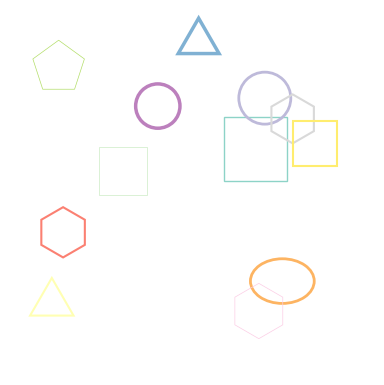[{"shape": "square", "thickness": 1, "radius": 0.41, "center": [0.664, 0.613]}, {"shape": "triangle", "thickness": 1.5, "radius": 0.33, "center": [0.135, 0.213]}, {"shape": "circle", "thickness": 2, "radius": 0.34, "center": [0.688, 0.745]}, {"shape": "hexagon", "thickness": 1.5, "radius": 0.33, "center": [0.164, 0.397]}, {"shape": "triangle", "thickness": 2.5, "radius": 0.31, "center": [0.516, 0.891]}, {"shape": "oval", "thickness": 2, "radius": 0.41, "center": [0.733, 0.27]}, {"shape": "pentagon", "thickness": 0.5, "radius": 0.35, "center": [0.152, 0.825]}, {"shape": "hexagon", "thickness": 0.5, "radius": 0.36, "center": [0.672, 0.192]}, {"shape": "hexagon", "thickness": 1.5, "radius": 0.32, "center": [0.76, 0.691]}, {"shape": "circle", "thickness": 2.5, "radius": 0.29, "center": [0.41, 0.725]}, {"shape": "square", "thickness": 0.5, "radius": 0.31, "center": [0.32, 0.556]}, {"shape": "square", "thickness": 1.5, "radius": 0.29, "center": [0.818, 0.627]}]